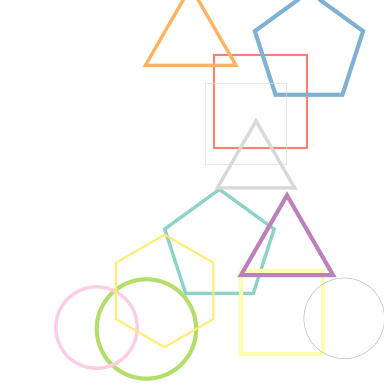[{"shape": "pentagon", "thickness": 2.5, "radius": 0.75, "center": [0.57, 0.359]}, {"shape": "square", "thickness": 3, "radius": 0.54, "center": [0.733, 0.189]}, {"shape": "circle", "thickness": 0.5, "radius": 0.52, "center": [0.894, 0.173]}, {"shape": "square", "thickness": 1.5, "radius": 0.6, "center": [0.677, 0.736]}, {"shape": "pentagon", "thickness": 3, "radius": 0.74, "center": [0.802, 0.873]}, {"shape": "triangle", "thickness": 2.5, "radius": 0.68, "center": [0.495, 0.898]}, {"shape": "circle", "thickness": 3, "radius": 0.65, "center": [0.38, 0.146]}, {"shape": "circle", "thickness": 2.5, "radius": 0.53, "center": [0.251, 0.149]}, {"shape": "triangle", "thickness": 2.5, "radius": 0.58, "center": [0.665, 0.57]}, {"shape": "triangle", "thickness": 3, "radius": 0.69, "center": [0.745, 0.355]}, {"shape": "square", "thickness": 0.5, "radius": 0.52, "center": [0.638, 0.679]}, {"shape": "hexagon", "thickness": 1.5, "radius": 0.73, "center": [0.428, 0.244]}]